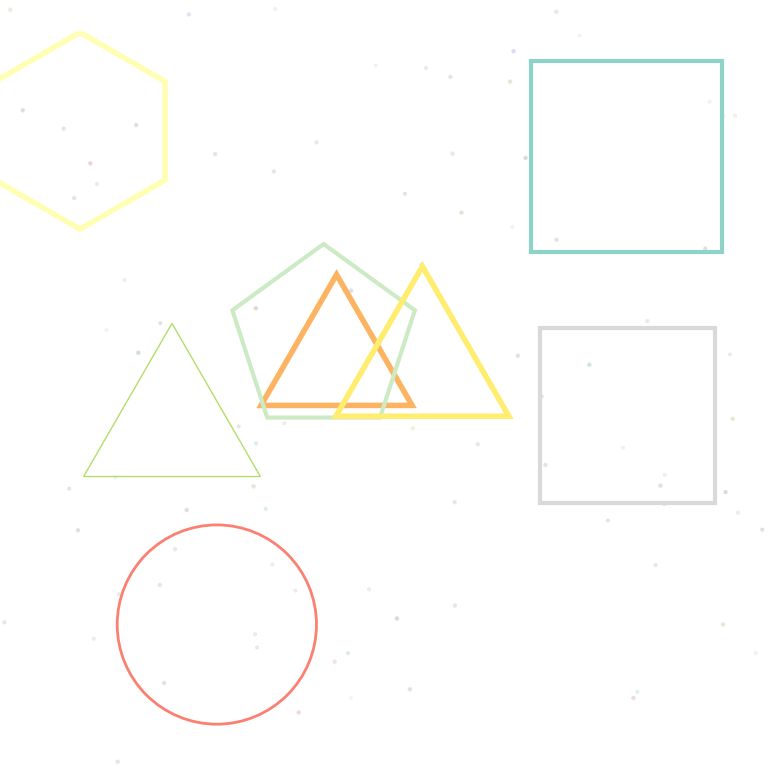[{"shape": "square", "thickness": 1.5, "radius": 0.62, "center": [0.814, 0.796]}, {"shape": "hexagon", "thickness": 2, "radius": 0.64, "center": [0.104, 0.83]}, {"shape": "circle", "thickness": 1, "radius": 0.65, "center": [0.282, 0.189]}, {"shape": "triangle", "thickness": 2, "radius": 0.57, "center": [0.437, 0.53]}, {"shape": "triangle", "thickness": 0.5, "radius": 0.66, "center": [0.223, 0.447]}, {"shape": "square", "thickness": 1.5, "radius": 0.57, "center": [0.815, 0.46]}, {"shape": "pentagon", "thickness": 1.5, "radius": 0.62, "center": [0.42, 0.559]}, {"shape": "triangle", "thickness": 2, "radius": 0.65, "center": [0.549, 0.524]}]